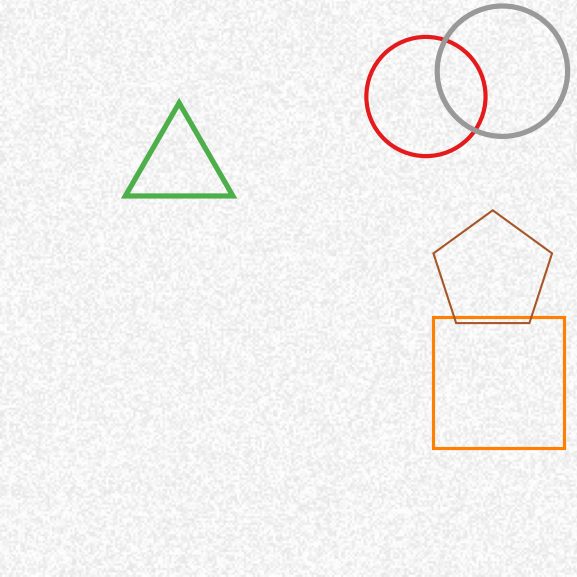[{"shape": "circle", "thickness": 2, "radius": 0.52, "center": [0.738, 0.832]}, {"shape": "triangle", "thickness": 2.5, "radius": 0.54, "center": [0.31, 0.714]}, {"shape": "square", "thickness": 1.5, "radius": 0.57, "center": [0.864, 0.336]}, {"shape": "pentagon", "thickness": 1, "radius": 0.54, "center": [0.853, 0.527]}, {"shape": "circle", "thickness": 2.5, "radius": 0.56, "center": [0.87, 0.876]}]